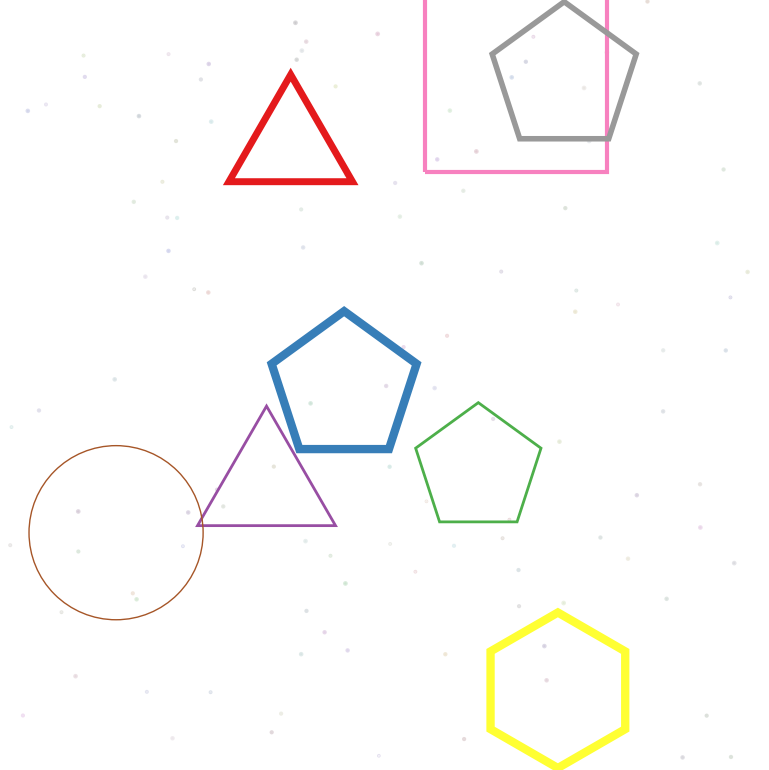[{"shape": "triangle", "thickness": 2.5, "radius": 0.46, "center": [0.378, 0.81]}, {"shape": "pentagon", "thickness": 3, "radius": 0.5, "center": [0.447, 0.497]}, {"shape": "pentagon", "thickness": 1, "radius": 0.43, "center": [0.621, 0.391]}, {"shape": "triangle", "thickness": 1, "radius": 0.52, "center": [0.346, 0.369]}, {"shape": "hexagon", "thickness": 3, "radius": 0.5, "center": [0.725, 0.104]}, {"shape": "circle", "thickness": 0.5, "radius": 0.57, "center": [0.151, 0.308]}, {"shape": "square", "thickness": 1.5, "radius": 0.59, "center": [0.671, 0.894]}, {"shape": "pentagon", "thickness": 2, "radius": 0.49, "center": [0.733, 0.899]}]